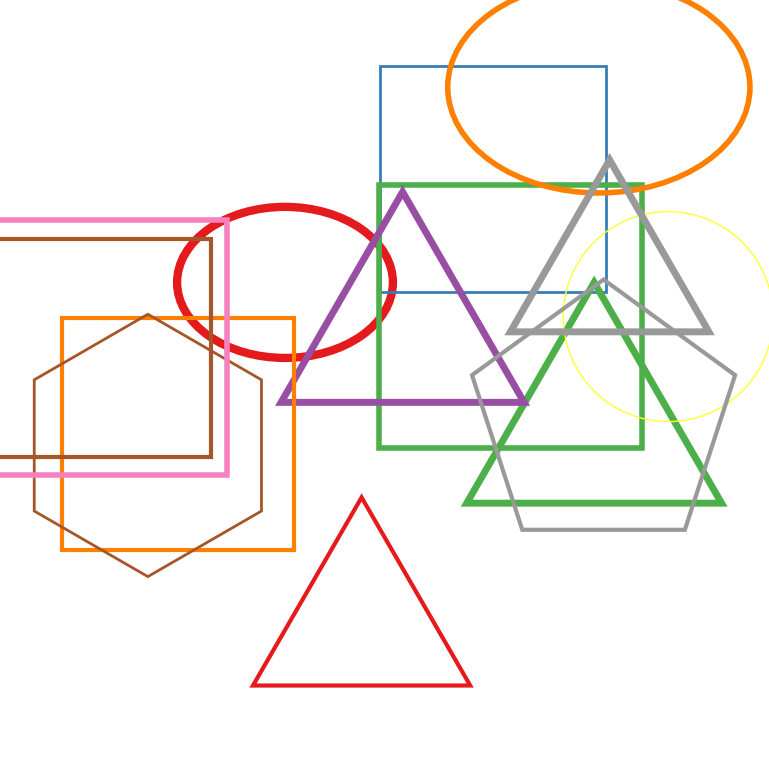[{"shape": "triangle", "thickness": 1.5, "radius": 0.81, "center": [0.47, 0.191]}, {"shape": "oval", "thickness": 3, "radius": 0.7, "center": [0.37, 0.633]}, {"shape": "square", "thickness": 1, "radius": 0.73, "center": [0.641, 0.768]}, {"shape": "triangle", "thickness": 2.5, "radius": 0.96, "center": [0.772, 0.442]}, {"shape": "square", "thickness": 2, "radius": 0.85, "center": [0.663, 0.589]}, {"shape": "triangle", "thickness": 2.5, "radius": 0.91, "center": [0.523, 0.569]}, {"shape": "oval", "thickness": 2, "radius": 0.98, "center": [0.778, 0.887]}, {"shape": "square", "thickness": 1.5, "radius": 0.75, "center": [0.232, 0.436]}, {"shape": "circle", "thickness": 0.5, "radius": 0.68, "center": [0.868, 0.589]}, {"shape": "hexagon", "thickness": 1, "radius": 0.85, "center": [0.192, 0.422]}, {"shape": "square", "thickness": 1.5, "radius": 0.71, "center": [0.132, 0.548]}, {"shape": "square", "thickness": 2, "radius": 0.83, "center": [0.13, 0.549]}, {"shape": "pentagon", "thickness": 1.5, "radius": 0.9, "center": [0.784, 0.457]}, {"shape": "triangle", "thickness": 2.5, "radius": 0.74, "center": [0.792, 0.643]}]